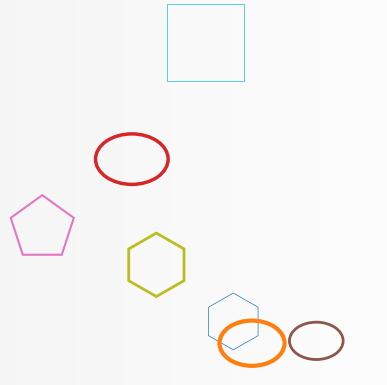[{"shape": "hexagon", "thickness": 0.5, "radius": 0.37, "center": [0.602, 0.165]}, {"shape": "oval", "thickness": 3, "radius": 0.42, "center": [0.65, 0.109]}, {"shape": "oval", "thickness": 2.5, "radius": 0.47, "center": [0.34, 0.587]}, {"shape": "oval", "thickness": 2, "radius": 0.35, "center": [0.816, 0.115]}, {"shape": "pentagon", "thickness": 1.5, "radius": 0.43, "center": [0.109, 0.408]}, {"shape": "hexagon", "thickness": 2, "radius": 0.41, "center": [0.404, 0.312]}, {"shape": "square", "thickness": 0.5, "radius": 0.5, "center": [0.53, 0.889]}]